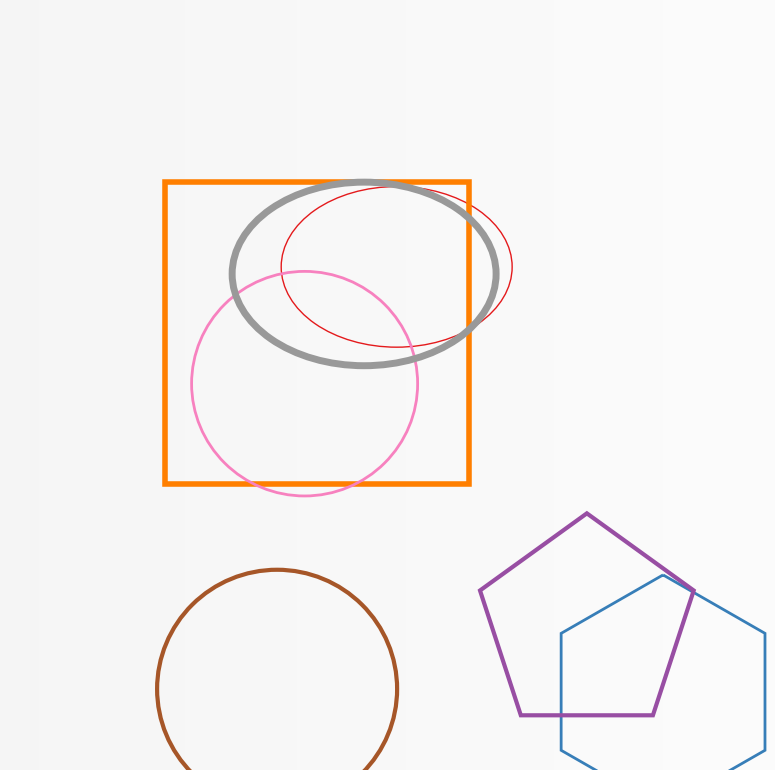[{"shape": "oval", "thickness": 0.5, "radius": 0.75, "center": [0.512, 0.653]}, {"shape": "hexagon", "thickness": 1, "radius": 0.76, "center": [0.856, 0.102]}, {"shape": "pentagon", "thickness": 1.5, "radius": 0.72, "center": [0.757, 0.188]}, {"shape": "square", "thickness": 2, "radius": 0.98, "center": [0.409, 0.567]}, {"shape": "circle", "thickness": 1.5, "radius": 0.77, "center": [0.358, 0.105]}, {"shape": "circle", "thickness": 1, "radius": 0.73, "center": [0.393, 0.502]}, {"shape": "oval", "thickness": 2.5, "radius": 0.85, "center": [0.47, 0.644]}]